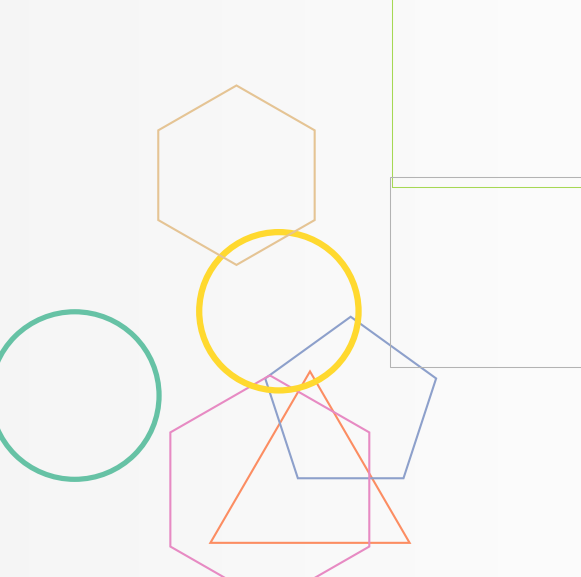[{"shape": "circle", "thickness": 2.5, "radius": 0.73, "center": [0.129, 0.314]}, {"shape": "triangle", "thickness": 1, "radius": 0.99, "center": [0.533, 0.158]}, {"shape": "pentagon", "thickness": 1, "radius": 0.77, "center": [0.603, 0.296]}, {"shape": "hexagon", "thickness": 1, "radius": 0.99, "center": [0.464, 0.152]}, {"shape": "square", "thickness": 0.5, "radius": 0.9, "center": [0.855, 0.856]}, {"shape": "circle", "thickness": 3, "radius": 0.69, "center": [0.48, 0.46]}, {"shape": "hexagon", "thickness": 1, "radius": 0.78, "center": [0.407, 0.696]}, {"shape": "square", "thickness": 0.5, "radius": 0.83, "center": [0.836, 0.528]}]